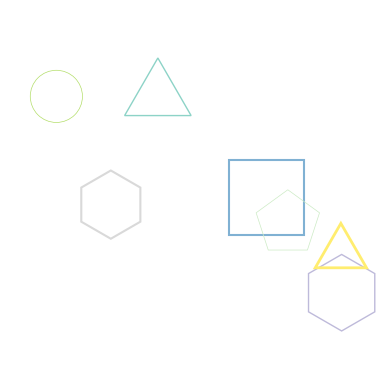[{"shape": "triangle", "thickness": 1, "radius": 0.5, "center": [0.41, 0.75]}, {"shape": "hexagon", "thickness": 1, "radius": 0.5, "center": [0.887, 0.24]}, {"shape": "square", "thickness": 1.5, "radius": 0.49, "center": [0.691, 0.488]}, {"shape": "circle", "thickness": 0.5, "radius": 0.34, "center": [0.146, 0.75]}, {"shape": "hexagon", "thickness": 1.5, "radius": 0.44, "center": [0.288, 0.468]}, {"shape": "pentagon", "thickness": 0.5, "radius": 0.43, "center": [0.748, 0.421]}, {"shape": "triangle", "thickness": 2, "radius": 0.38, "center": [0.885, 0.343]}]